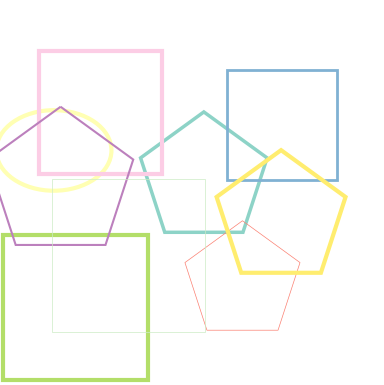[{"shape": "pentagon", "thickness": 2.5, "radius": 0.86, "center": [0.529, 0.536]}, {"shape": "oval", "thickness": 3, "radius": 0.75, "center": [0.14, 0.609]}, {"shape": "pentagon", "thickness": 0.5, "radius": 0.79, "center": [0.63, 0.269]}, {"shape": "square", "thickness": 2, "radius": 0.72, "center": [0.732, 0.675]}, {"shape": "square", "thickness": 3, "radius": 0.94, "center": [0.196, 0.201]}, {"shape": "square", "thickness": 3, "radius": 0.8, "center": [0.261, 0.707]}, {"shape": "pentagon", "thickness": 1.5, "radius": 0.99, "center": [0.157, 0.524]}, {"shape": "square", "thickness": 0.5, "radius": 0.99, "center": [0.333, 0.337]}, {"shape": "pentagon", "thickness": 3, "radius": 0.88, "center": [0.73, 0.434]}]